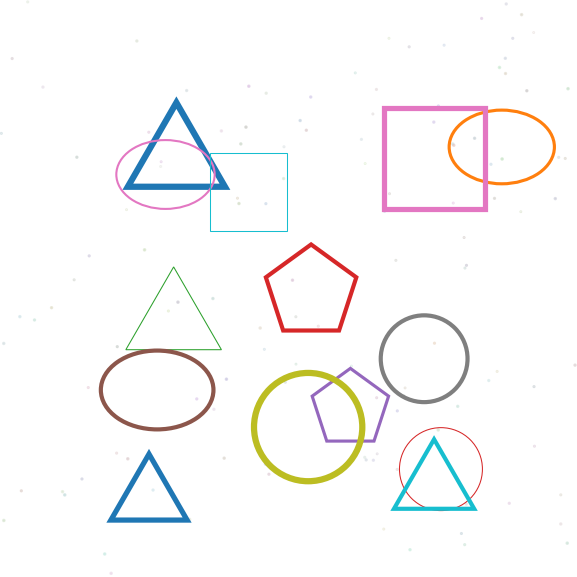[{"shape": "triangle", "thickness": 3, "radius": 0.49, "center": [0.305, 0.724]}, {"shape": "triangle", "thickness": 2.5, "radius": 0.38, "center": [0.258, 0.137]}, {"shape": "oval", "thickness": 1.5, "radius": 0.46, "center": [0.869, 0.745]}, {"shape": "triangle", "thickness": 0.5, "radius": 0.48, "center": [0.301, 0.441]}, {"shape": "circle", "thickness": 0.5, "radius": 0.36, "center": [0.764, 0.187]}, {"shape": "pentagon", "thickness": 2, "radius": 0.41, "center": [0.539, 0.493]}, {"shape": "pentagon", "thickness": 1.5, "radius": 0.35, "center": [0.607, 0.292]}, {"shape": "oval", "thickness": 2, "radius": 0.49, "center": [0.272, 0.324]}, {"shape": "oval", "thickness": 1, "radius": 0.43, "center": [0.287, 0.697]}, {"shape": "square", "thickness": 2.5, "radius": 0.44, "center": [0.752, 0.724]}, {"shape": "circle", "thickness": 2, "radius": 0.38, "center": [0.734, 0.378]}, {"shape": "circle", "thickness": 3, "radius": 0.47, "center": [0.534, 0.26]}, {"shape": "triangle", "thickness": 2, "radius": 0.4, "center": [0.752, 0.158]}, {"shape": "square", "thickness": 0.5, "radius": 0.34, "center": [0.43, 0.667]}]